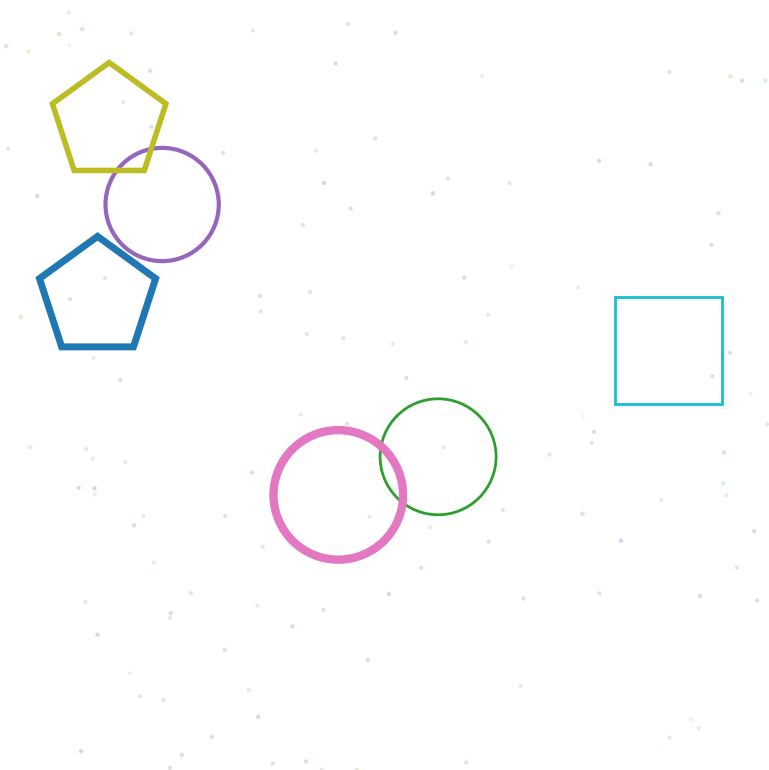[{"shape": "pentagon", "thickness": 2.5, "radius": 0.4, "center": [0.127, 0.614]}, {"shape": "circle", "thickness": 1, "radius": 0.38, "center": [0.569, 0.407]}, {"shape": "circle", "thickness": 1.5, "radius": 0.37, "center": [0.211, 0.734]}, {"shape": "circle", "thickness": 3, "radius": 0.42, "center": [0.439, 0.357]}, {"shape": "pentagon", "thickness": 2, "radius": 0.39, "center": [0.142, 0.841]}, {"shape": "square", "thickness": 1, "radius": 0.35, "center": [0.868, 0.545]}]